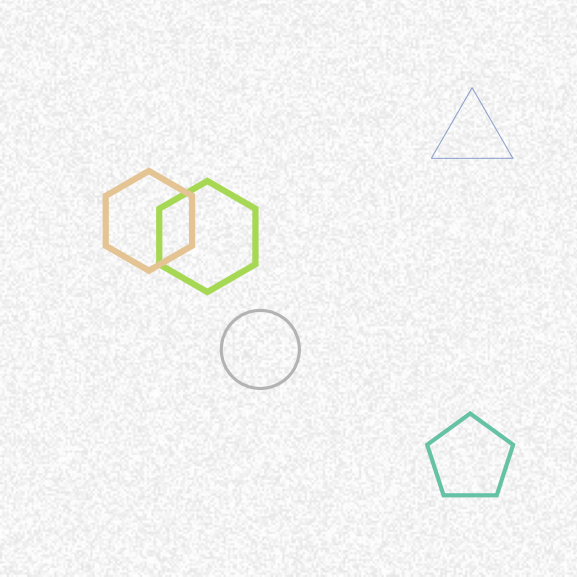[{"shape": "pentagon", "thickness": 2, "radius": 0.39, "center": [0.814, 0.205]}, {"shape": "triangle", "thickness": 0.5, "radius": 0.41, "center": [0.818, 0.766]}, {"shape": "hexagon", "thickness": 3, "radius": 0.48, "center": [0.359, 0.59]}, {"shape": "hexagon", "thickness": 3, "radius": 0.43, "center": [0.258, 0.617]}, {"shape": "circle", "thickness": 1.5, "radius": 0.34, "center": [0.451, 0.394]}]